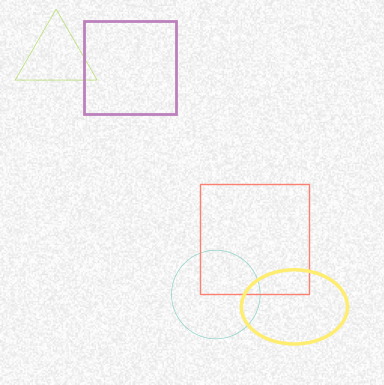[{"shape": "circle", "thickness": 0.5, "radius": 0.58, "center": [0.561, 0.235]}, {"shape": "square", "thickness": 1, "radius": 0.71, "center": [0.661, 0.38]}, {"shape": "triangle", "thickness": 0.5, "radius": 0.61, "center": [0.146, 0.853]}, {"shape": "square", "thickness": 2, "radius": 0.6, "center": [0.338, 0.825]}, {"shape": "oval", "thickness": 2.5, "radius": 0.69, "center": [0.765, 0.203]}]